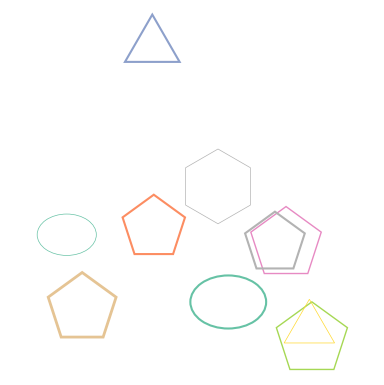[{"shape": "oval", "thickness": 1.5, "radius": 0.49, "center": [0.593, 0.216]}, {"shape": "oval", "thickness": 0.5, "radius": 0.38, "center": [0.173, 0.39]}, {"shape": "pentagon", "thickness": 1.5, "radius": 0.43, "center": [0.399, 0.409]}, {"shape": "triangle", "thickness": 1.5, "radius": 0.41, "center": [0.396, 0.88]}, {"shape": "pentagon", "thickness": 1, "radius": 0.48, "center": [0.743, 0.367]}, {"shape": "pentagon", "thickness": 1, "radius": 0.49, "center": [0.81, 0.119]}, {"shape": "triangle", "thickness": 0.5, "radius": 0.38, "center": [0.804, 0.147]}, {"shape": "pentagon", "thickness": 2, "radius": 0.46, "center": [0.213, 0.199]}, {"shape": "hexagon", "thickness": 0.5, "radius": 0.49, "center": [0.566, 0.516]}, {"shape": "pentagon", "thickness": 1.5, "radius": 0.41, "center": [0.714, 0.369]}]